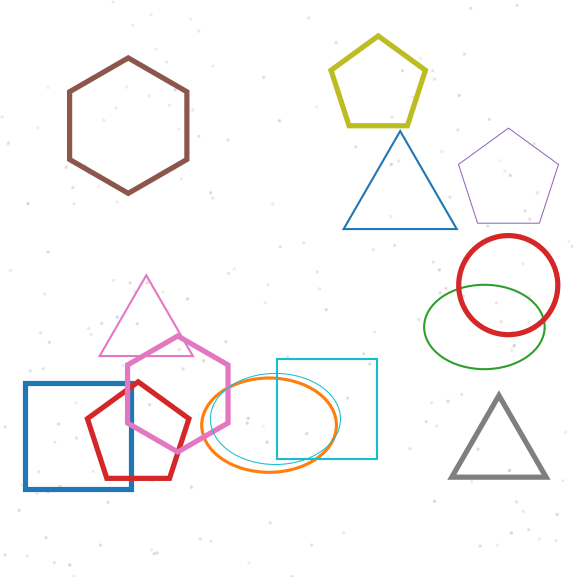[{"shape": "triangle", "thickness": 1, "radius": 0.57, "center": [0.693, 0.659]}, {"shape": "square", "thickness": 2.5, "radius": 0.46, "center": [0.135, 0.245]}, {"shape": "oval", "thickness": 1.5, "radius": 0.58, "center": [0.466, 0.263]}, {"shape": "oval", "thickness": 1, "radius": 0.52, "center": [0.839, 0.433]}, {"shape": "circle", "thickness": 2.5, "radius": 0.43, "center": [0.88, 0.505]}, {"shape": "pentagon", "thickness": 2.5, "radius": 0.46, "center": [0.239, 0.246]}, {"shape": "pentagon", "thickness": 0.5, "radius": 0.46, "center": [0.881, 0.686]}, {"shape": "hexagon", "thickness": 2.5, "radius": 0.59, "center": [0.222, 0.782]}, {"shape": "triangle", "thickness": 1, "radius": 0.47, "center": [0.253, 0.429]}, {"shape": "hexagon", "thickness": 2.5, "radius": 0.5, "center": [0.308, 0.317]}, {"shape": "triangle", "thickness": 2.5, "radius": 0.47, "center": [0.864, 0.22]}, {"shape": "pentagon", "thickness": 2.5, "radius": 0.43, "center": [0.655, 0.851]}, {"shape": "oval", "thickness": 0.5, "radius": 0.56, "center": [0.477, 0.274]}, {"shape": "square", "thickness": 1, "radius": 0.43, "center": [0.566, 0.29]}]